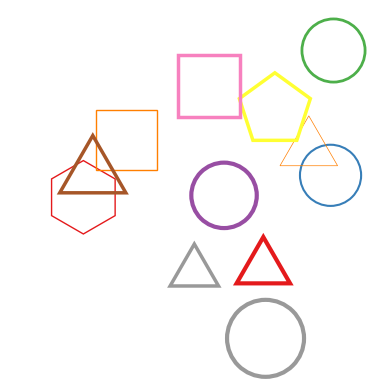[{"shape": "hexagon", "thickness": 1, "radius": 0.48, "center": [0.217, 0.488]}, {"shape": "triangle", "thickness": 3, "radius": 0.4, "center": [0.684, 0.304]}, {"shape": "circle", "thickness": 1.5, "radius": 0.4, "center": [0.859, 0.545]}, {"shape": "circle", "thickness": 2, "radius": 0.41, "center": [0.866, 0.869]}, {"shape": "circle", "thickness": 3, "radius": 0.42, "center": [0.582, 0.493]}, {"shape": "triangle", "thickness": 0.5, "radius": 0.43, "center": [0.802, 0.613]}, {"shape": "square", "thickness": 1, "radius": 0.39, "center": [0.329, 0.636]}, {"shape": "pentagon", "thickness": 2.5, "radius": 0.48, "center": [0.714, 0.714]}, {"shape": "triangle", "thickness": 2.5, "radius": 0.5, "center": [0.241, 0.549]}, {"shape": "square", "thickness": 2.5, "radius": 0.4, "center": [0.544, 0.776]}, {"shape": "circle", "thickness": 3, "radius": 0.5, "center": [0.69, 0.121]}, {"shape": "triangle", "thickness": 2.5, "radius": 0.36, "center": [0.505, 0.293]}]